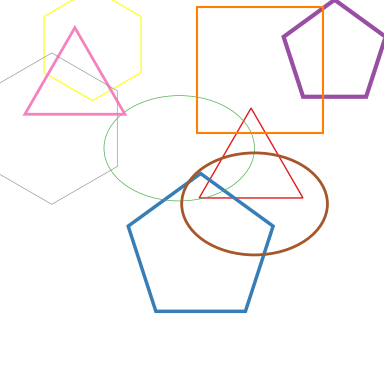[{"shape": "triangle", "thickness": 1, "radius": 0.78, "center": [0.652, 0.564]}, {"shape": "pentagon", "thickness": 2.5, "radius": 0.99, "center": [0.521, 0.351]}, {"shape": "oval", "thickness": 0.5, "radius": 0.98, "center": [0.466, 0.615]}, {"shape": "pentagon", "thickness": 3, "radius": 0.7, "center": [0.869, 0.861]}, {"shape": "square", "thickness": 1.5, "radius": 0.82, "center": [0.675, 0.818]}, {"shape": "hexagon", "thickness": 1, "radius": 0.73, "center": [0.24, 0.884]}, {"shape": "oval", "thickness": 2, "radius": 0.95, "center": [0.661, 0.47]}, {"shape": "triangle", "thickness": 2, "radius": 0.75, "center": [0.194, 0.778]}, {"shape": "hexagon", "thickness": 0.5, "radius": 0.98, "center": [0.134, 0.666]}]